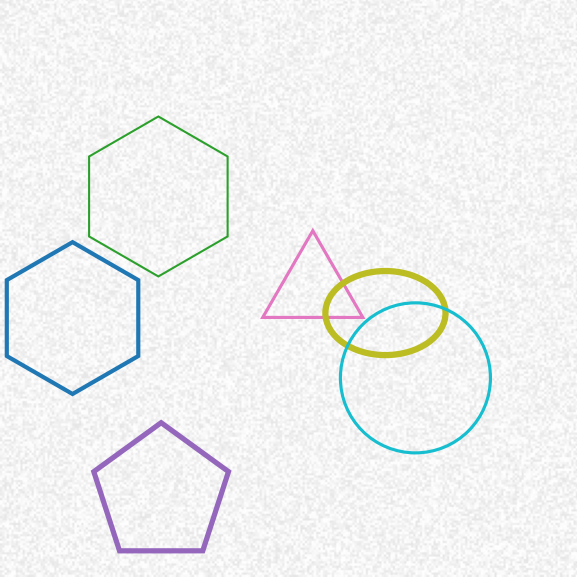[{"shape": "hexagon", "thickness": 2, "radius": 0.66, "center": [0.126, 0.448]}, {"shape": "hexagon", "thickness": 1, "radius": 0.69, "center": [0.274, 0.659]}, {"shape": "pentagon", "thickness": 2.5, "radius": 0.61, "center": [0.279, 0.145]}, {"shape": "triangle", "thickness": 1.5, "radius": 0.5, "center": [0.542, 0.5]}, {"shape": "oval", "thickness": 3, "radius": 0.52, "center": [0.667, 0.457]}, {"shape": "circle", "thickness": 1.5, "radius": 0.65, "center": [0.719, 0.345]}]